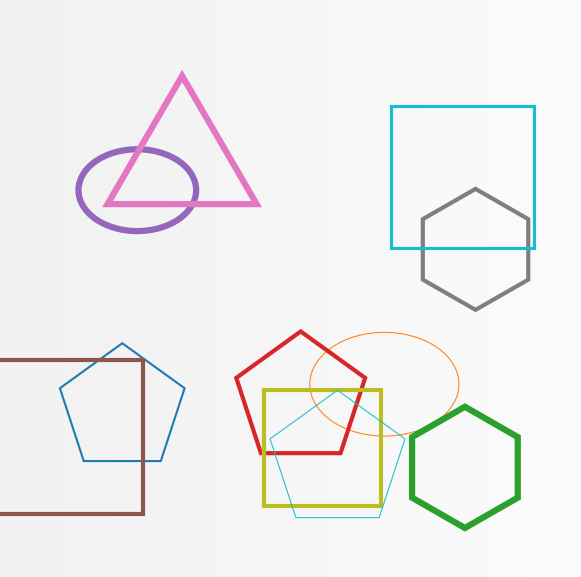[{"shape": "pentagon", "thickness": 1, "radius": 0.56, "center": [0.21, 0.292]}, {"shape": "oval", "thickness": 0.5, "radius": 0.64, "center": [0.661, 0.334]}, {"shape": "hexagon", "thickness": 3, "radius": 0.52, "center": [0.8, 0.19]}, {"shape": "pentagon", "thickness": 2, "radius": 0.58, "center": [0.517, 0.309]}, {"shape": "oval", "thickness": 3, "radius": 0.51, "center": [0.236, 0.67]}, {"shape": "square", "thickness": 2, "radius": 0.67, "center": [0.113, 0.242]}, {"shape": "triangle", "thickness": 3, "radius": 0.74, "center": [0.313, 0.72]}, {"shape": "hexagon", "thickness": 2, "radius": 0.52, "center": [0.818, 0.567]}, {"shape": "square", "thickness": 2, "radius": 0.5, "center": [0.555, 0.224]}, {"shape": "square", "thickness": 1.5, "radius": 0.62, "center": [0.795, 0.692]}, {"shape": "pentagon", "thickness": 0.5, "radius": 0.61, "center": [0.581, 0.201]}]